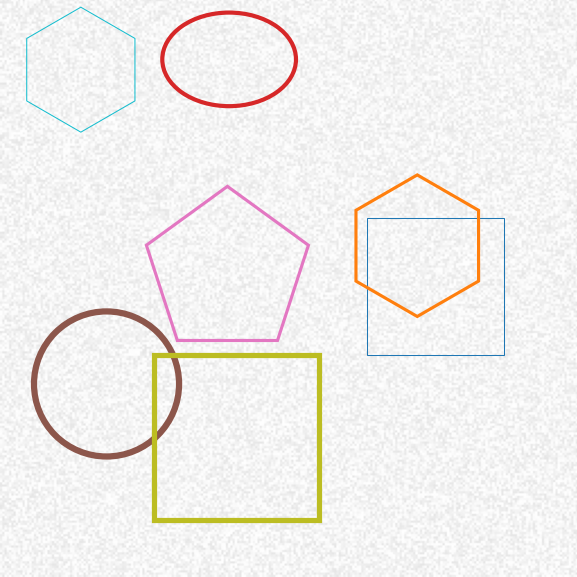[{"shape": "square", "thickness": 0.5, "radius": 0.59, "center": [0.754, 0.503]}, {"shape": "hexagon", "thickness": 1.5, "radius": 0.61, "center": [0.723, 0.574]}, {"shape": "oval", "thickness": 2, "radius": 0.58, "center": [0.397, 0.896]}, {"shape": "circle", "thickness": 3, "radius": 0.63, "center": [0.184, 0.334]}, {"shape": "pentagon", "thickness": 1.5, "radius": 0.74, "center": [0.394, 0.529]}, {"shape": "square", "thickness": 2.5, "radius": 0.72, "center": [0.41, 0.242]}, {"shape": "hexagon", "thickness": 0.5, "radius": 0.54, "center": [0.14, 0.878]}]